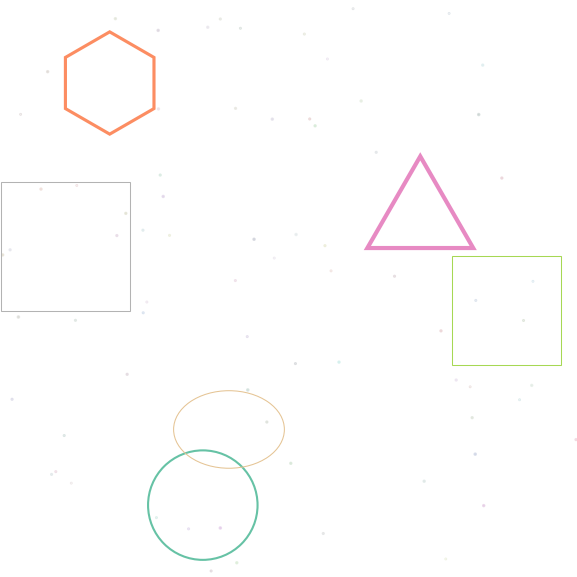[{"shape": "circle", "thickness": 1, "radius": 0.47, "center": [0.351, 0.124]}, {"shape": "hexagon", "thickness": 1.5, "radius": 0.44, "center": [0.19, 0.855]}, {"shape": "triangle", "thickness": 2, "radius": 0.53, "center": [0.728, 0.623]}, {"shape": "square", "thickness": 0.5, "radius": 0.47, "center": [0.877, 0.461]}, {"shape": "oval", "thickness": 0.5, "radius": 0.48, "center": [0.397, 0.255]}, {"shape": "square", "thickness": 0.5, "radius": 0.56, "center": [0.113, 0.573]}]